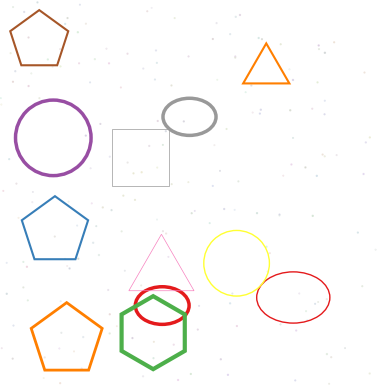[{"shape": "oval", "thickness": 1, "radius": 0.48, "center": [0.762, 0.227]}, {"shape": "oval", "thickness": 2.5, "radius": 0.35, "center": [0.421, 0.206]}, {"shape": "pentagon", "thickness": 1.5, "radius": 0.45, "center": [0.143, 0.4]}, {"shape": "hexagon", "thickness": 3, "radius": 0.47, "center": [0.398, 0.136]}, {"shape": "circle", "thickness": 2.5, "radius": 0.49, "center": [0.138, 0.642]}, {"shape": "pentagon", "thickness": 2, "radius": 0.48, "center": [0.173, 0.117]}, {"shape": "triangle", "thickness": 1.5, "radius": 0.35, "center": [0.692, 0.818]}, {"shape": "circle", "thickness": 1, "radius": 0.43, "center": [0.615, 0.316]}, {"shape": "pentagon", "thickness": 1.5, "radius": 0.4, "center": [0.102, 0.895]}, {"shape": "triangle", "thickness": 0.5, "radius": 0.49, "center": [0.419, 0.294]}, {"shape": "oval", "thickness": 2.5, "radius": 0.34, "center": [0.492, 0.697]}, {"shape": "square", "thickness": 0.5, "radius": 0.37, "center": [0.365, 0.591]}]